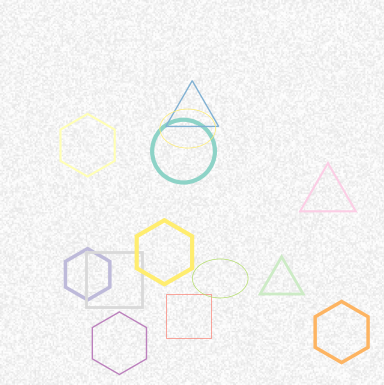[{"shape": "circle", "thickness": 3, "radius": 0.41, "center": [0.477, 0.607]}, {"shape": "hexagon", "thickness": 1.5, "radius": 0.41, "center": [0.228, 0.623]}, {"shape": "hexagon", "thickness": 2.5, "radius": 0.33, "center": [0.228, 0.288]}, {"shape": "square", "thickness": 0.5, "radius": 0.29, "center": [0.49, 0.179]}, {"shape": "triangle", "thickness": 1, "radius": 0.4, "center": [0.499, 0.711]}, {"shape": "hexagon", "thickness": 2.5, "radius": 0.4, "center": [0.887, 0.138]}, {"shape": "oval", "thickness": 0.5, "radius": 0.36, "center": [0.572, 0.277]}, {"shape": "triangle", "thickness": 1.5, "radius": 0.42, "center": [0.852, 0.493]}, {"shape": "square", "thickness": 2, "radius": 0.36, "center": [0.296, 0.274]}, {"shape": "hexagon", "thickness": 1, "radius": 0.41, "center": [0.31, 0.109]}, {"shape": "triangle", "thickness": 2, "radius": 0.32, "center": [0.732, 0.269]}, {"shape": "hexagon", "thickness": 3, "radius": 0.42, "center": [0.427, 0.345]}, {"shape": "oval", "thickness": 0.5, "radius": 0.36, "center": [0.488, 0.666]}]